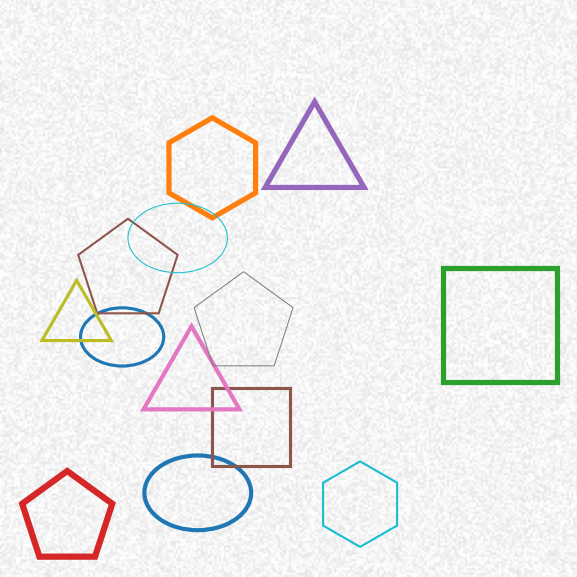[{"shape": "oval", "thickness": 1.5, "radius": 0.36, "center": [0.211, 0.416]}, {"shape": "oval", "thickness": 2, "radius": 0.46, "center": [0.342, 0.146]}, {"shape": "hexagon", "thickness": 2.5, "radius": 0.43, "center": [0.368, 0.709]}, {"shape": "square", "thickness": 2.5, "radius": 0.49, "center": [0.866, 0.436]}, {"shape": "pentagon", "thickness": 3, "radius": 0.41, "center": [0.116, 0.102]}, {"shape": "triangle", "thickness": 2.5, "radius": 0.49, "center": [0.545, 0.724]}, {"shape": "pentagon", "thickness": 1, "radius": 0.45, "center": [0.222, 0.53]}, {"shape": "square", "thickness": 1.5, "radius": 0.34, "center": [0.434, 0.26]}, {"shape": "triangle", "thickness": 2, "radius": 0.48, "center": [0.332, 0.338]}, {"shape": "pentagon", "thickness": 0.5, "radius": 0.45, "center": [0.422, 0.439]}, {"shape": "triangle", "thickness": 1.5, "radius": 0.35, "center": [0.133, 0.444]}, {"shape": "oval", "thickness": 0.5, "radius": 0.43, "center": [0.308, 0.587]}, {"shape": "hexagon", "thickness": 1, "radius": 0.37, "center": [0.624, 0.126]}]